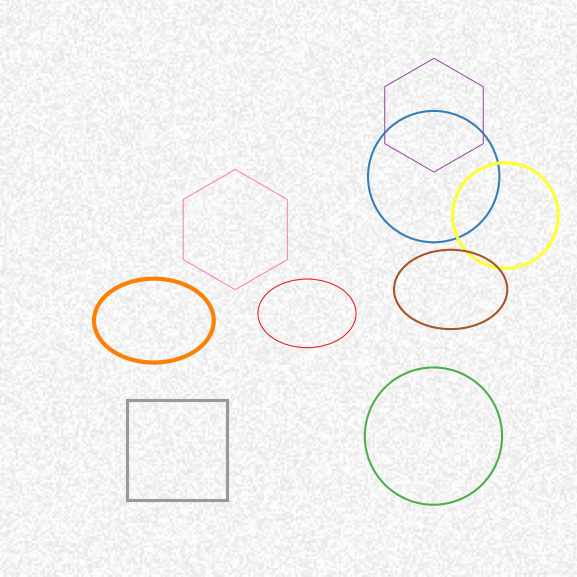[{"shape": "oval", "thickness": 0.5, "radius": 0.42, "center": [0.532, 0.456]}, {"shape": "circle", "thickness": 1, "radius": 0.57, "center": [0.751, 0.693]}, {"shape": "circle", "thickness": 1, "radius": 0.59, "center": [0.751, 0.244]}, {"shape": "hexagon", "thickness": 0.5, "radius": 0.49, "center": [0.752, 0.8]}, {"shape": "oval", "thickness": 2, "radius": 0.52, "center": [0.266, 0.444]}, {"shape": "circle", "thickness": 1.5, "radius": 0.46, "center": [0.875, 0.626]}, {"shape": "oval", "thickness": 1, "radius": 0.49, "center": [0.78, 0.498]}, {"shape": "hexagon", "thickness": 0.5, "radius": 0.52, "center": [0.407, 0.602]}, {"shape": "square", "thickness": 1.5, "radius": 0.43, "center": [0.307, 0.22]}]